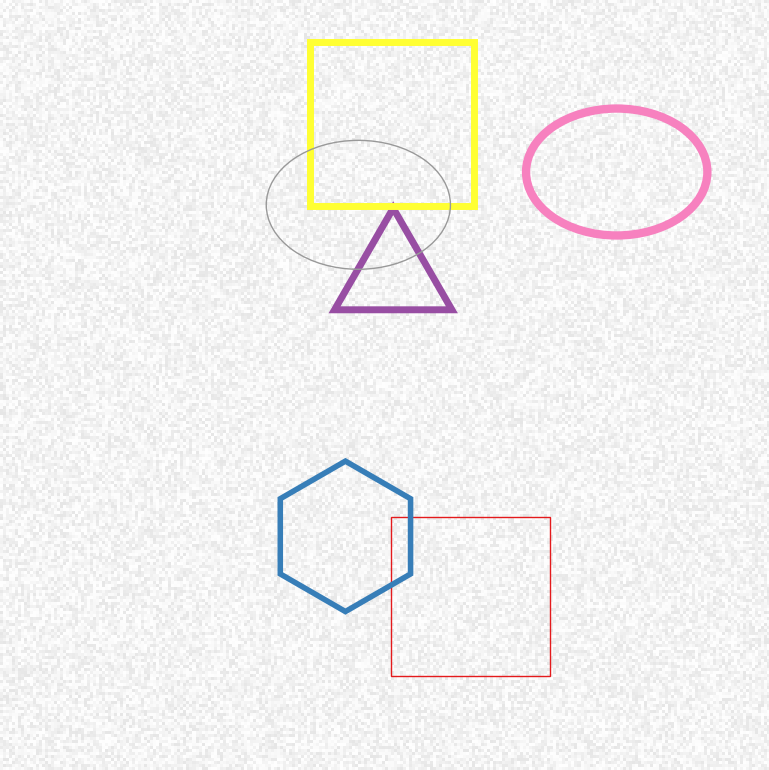[{"shape": "square", "thickness": 0.5, "radius": 0.52, "center": [0.611, 0.225]}, {"shape": "hexagon", "thickness": 2, "radius": 0.49, "center": [0.449, 0.303]}, {"shape": "triangle", "thickness": 2.5, "radius": 0.44, "center": [0.511, 0.642]}, {"shape": "square", "thickness": 2.5, "radius": 0.53, "center": [0.509, 0.839]}, {"shape": "oval", "thickness": 3, "radius": 0.59, "center": [0.801, 0.777]}, {"shape": "oval", "thickness": 0.5, "radius": 0.6, "center": [0.465, 0.734]}]